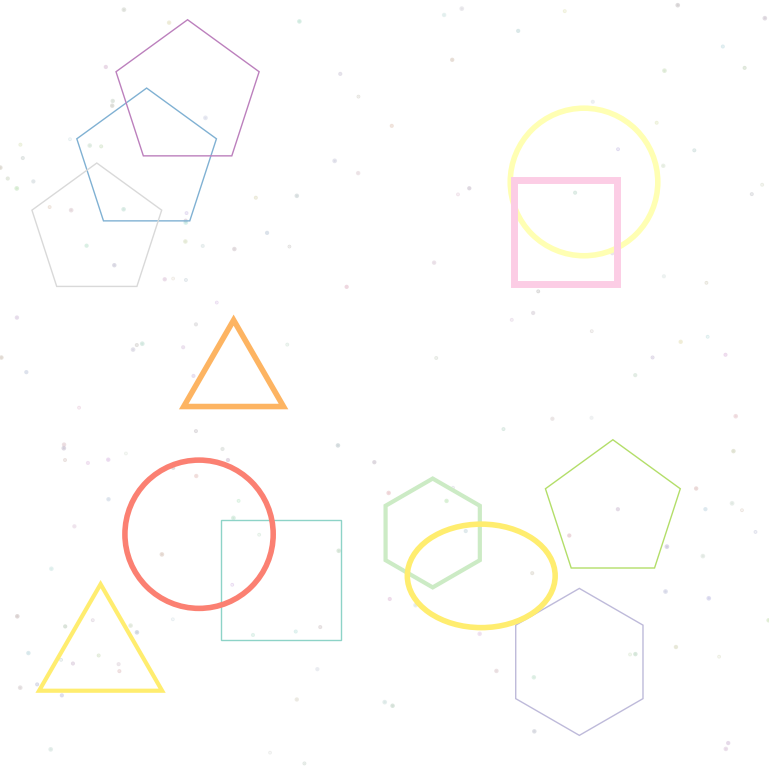[{"shape": "square", "thickness": 0.5, "radius": 0.39, "center": [0.365, 0.246]}, {"shape": "circle", "thickness": 2, "radius": 0.48, "center": [0.758, 0.764]}, {"shape": "hexagon", "thickness": 0.5, "radius": 0.48, "center": [0.752, 0.14]}, {"shape": "circle", "thickness": 2, "radius": 0.48, "center": [0.259, 0.306]}, {"shape": "pentagon", "thickness": 0.5, "radius": 0.48, "center": [0.19, 0.79]}, {"shape": "triangle", "thickness": 2, "radius": 0.37, "center": [0.303, 0.509]}, {"shape": "pentagon", "thickness": 0.5, "radius": 0.46, "center": [0.796, 0.337]}, {"shape": "square", "thickness": 2.5, "radius": 0.34, "center": [0.734, 0.699]}, {"shape": "pentagon", "thickness": 0.5, "radius": 0.44, "center": [0.126, 0.7]}, {"shape": "pentagon", "thickness": 0.5, "radius": 0.49, "center": [0.244, 0.877]}, {"shape": "hexagon", "thickness": 1.5, "radius": 0.35, "center": [0.562, 0.308]}, {"shape": "oval", "thickness": 2, "radius": 0.48, "center": [0.625, 0.252]}, {"shape": "triangle", "thickness": 1.5, "radius": 0.46, "center": [0.131, 0.149]}]